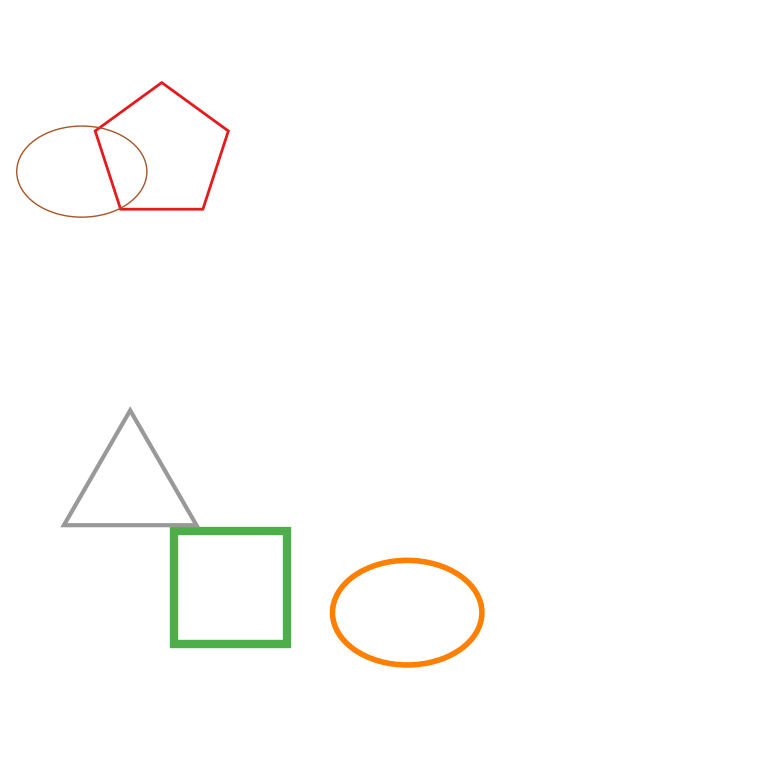[{"shape": "pentagon", "thickness": 1, "radius": 0.45, "center": [0.21, 0.802]}, {"shape": "square", "thickness": 3, "radius": 0.37, "center": [0.3, 0.237]}, {"shape": "oval", "thickness": 2, "radius": 0.49, "center": [0.529, 0.204]}, {"shape": "oval", "thickness": 0.5, "radius": 0.42, "center": [0.106, 0.777]}, {"shape": "triangle", "thickness": 1.5, "radius": 0.5, "center": [0.169, 0.368]}]